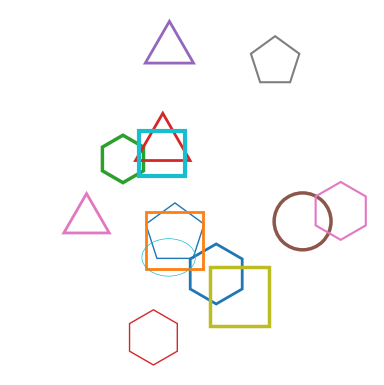[{"shape": "pentagon", "thickness": 1, "radius": 0.4, "center": [0.454, 0.393]}, {"shape": "hexagon", "thickness": 2, "radius": 0.39, "center": [0.562, 0.288]}, {"shape": "square", "thickness": 2, "radius": 0.37, "center": [0.454, 0.376]}, {"shape": "hexagon", "thickness": 2.5, "radius": 0.31, "center": [0.319, 0.587]}, {"shape": "hexagon", "thickness": 1, "radius": 0.36, "center": [0.399, 0.124]}, {"shape": "triangle", "thickness": 2, "radius": 0.41, "center": [0.423, 0.624]}, {"shape": "triangle", "thickness": 2, "radius": 0.36, "center": [0.44, 0.872]}, {"shape": "circle", "thickness": 2.5, "radius": 0.37, "center": [0.786, 0.425]}, {"shape": "hexagon", "thickness": 1.5, "radius": 0.38, "center": [0.885, 0.452]}, {"shape": "triangle", "thickness": 2, "radius": 0.34, "center": [0.225, 0.429]}, {"shape": "pentagon", "thickness": 1.5, "radius": 0.33, "center": [0.715, 0.84]}, {"shape": "square", "thickness": 2.5, "radius": 0.38, "center": [0.622, 0.23]}, {"shape": "square", "thickness": 3, "radius": 0.29, "center": [0.421, 0.602]}, {"shape": "oval", "thickness": 0.5, "radius": 0.35, "center": [0.438, 0.331]}]